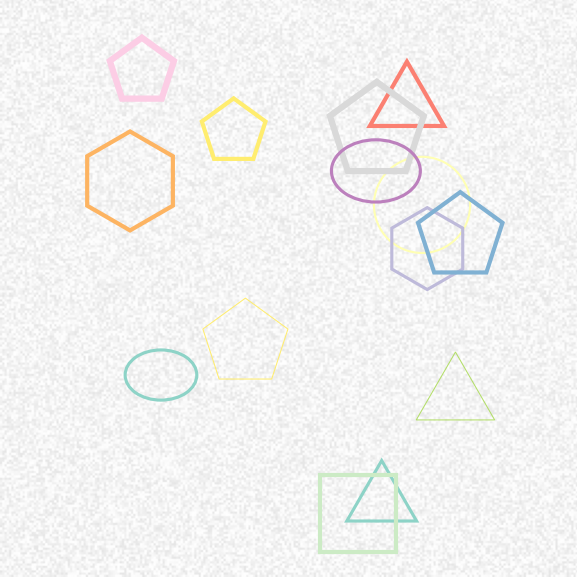[{"shape": "triangle", "thickness": 1.5, "radius": 0.35, "center": [0.661, 0.132]}, {"shape": "oval", "thickness": 1.5, "radius": 0.31, "center": [0.279, 0.35]}, {"shape": "circle", "thickness": 1, "radius": 0.42, "center": [0.731, 0.644]}, {"shape": "hexagon", "thickness": 1.5, "radius": 0.35, "center": [0.74, 0.569]}, {"shape": "triangle", "thickness": 2, "radius": 0.37, "center": [0.705, 0.818]}, {"shape": "pentagon", "thickness": 2, "radius": 0.38, "center": [0.797, 0.59]}, {"shape": "hexagon", "thickness": 2, "radius": 0.43, "center": [0.225, 0.686]}, {"shape": "triangle", "thickness": 0.5, "radius": 0.39, "center": [0.789, 0.311]}, {"shape": "pentagon", "thickness": 3, "radius": 0.29, "center": [0.246, 0.876]}, {"shape": "pentagon", "thickness": 3, "radius": 0.43, "center": [0.652, 0.772]}, {"shape": "oval", "thickness": 1.5, "radius": 0.38, "center": [0.651, 0.703]}, {"shape": "square", "thickness": 2, "radius": 0.33, "center": [0.62, 0.11]}, {"shape": "pentagon", "thickness": 2, "radius": 0.29, "center": [0.405, 0.771]}, {"shape": "pentagon", "thickness": 0.5, "radius": 0.39, "center": [0.425, 0.405]}]